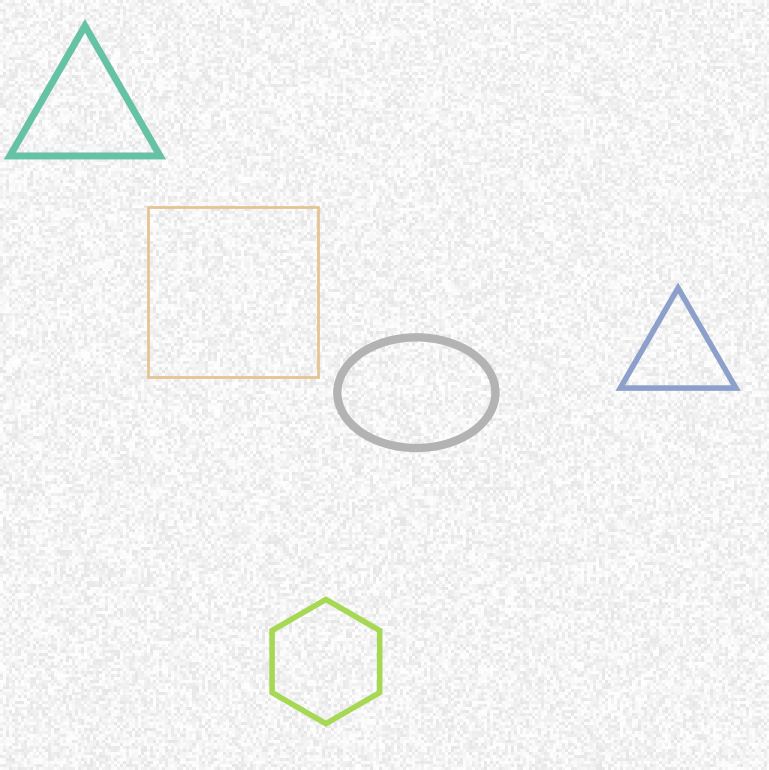[{"shape": "triangle", "thickness": 2.5, "radius": 0.56, "center": [0.11, 0.854]}, {"shape": "triangle", "thickness": 2, "radius": 0.43, "center": [0.881, 0.539]}, {"shape": "hexagon", "thickness": 2, "radius": 0.4, "center": [0.423, 0.141]}, {"shape": "square", "thickness": 1, "radius": 0.55, "center": [0.303, 0.621]}, {"shape": "oval", "thickness": 3, "radius": 0.51, "center": [0.541, 0.49]}]